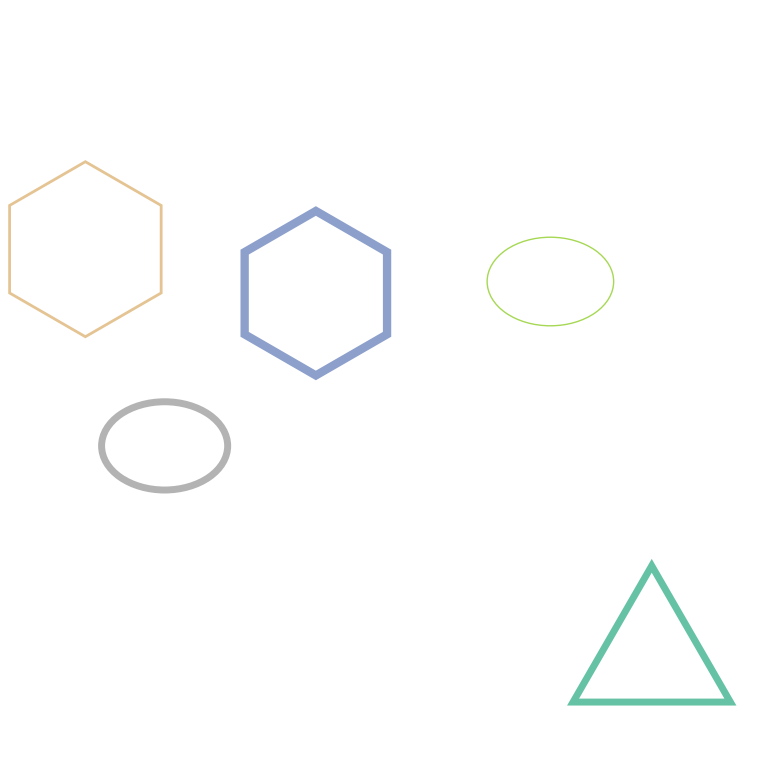[{"shape": "triangle", "thickness": 2.5, "radius": 0.59, "center": [0.846, 0.147]}, {"shape": "hexagon", "thickness": 3, "radius": 0.53, "center": [0.41, 0.619]}, {"shape": "oval", "thickness": 0.5, "radius": 0.41, "center": [0.715, 0.634]}, {"shape": "hexagon", "thickness": 1, "radius": 0.57, "center": [0.111, 0.676]}, {"shape": "oval", "thickness": 2.5, "radius": 0.41, "center": [0.214, 0.421]}]